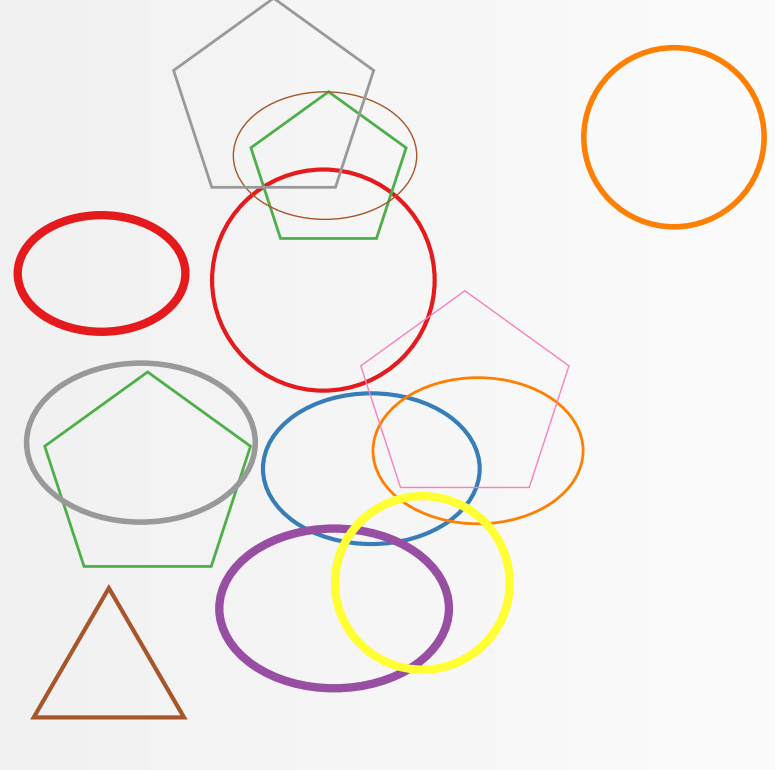[{"shape": "oval", "thickness": 3, "radius": 0.54, "center": [0.131, 0.645]}, {"shape": "circle", "thickness": 1.5, "radius": 0.72, "center": [0.417, 0.636]}, {"shape": "oval", "thickness": 1.5, "radius": 0.7, "center": [0.479, 0.391]}, {"shape": "pentagon", "thickness": 1, "radius": 0.7, "center": [0.19, 0.377]}, {"shape": "pentagon", "thickness": 1, "radius": 0.53, "center": [0.424, 0.776]}, {"shape": "oval", "thickness": 3, "radius": 0.74, "center": [0.431, 0.21]}, {"shape": "circle", "thickness": 2, "radius": 0.58, "center": [0.87, 0.822]}, {"shape": "oval", "thickness": 1, "radius": 0.68, "center": [0.617, 0.415]}, {"shape": "circle", "thickness": 3, "radius": 0.56, "center": [0.545, 0.243]}, {"shape": "oval", "thickness": 0.5, "radius": 0.59, "center": [0.419, 0.798]}, {"shape": "triangle", "thickness": 1.5, "radius": 0.56, "center": [0.14, 0.124]}, {"shape": "pentagon", "thickness": 0.5, "radius": 0.71, "center": [0.6, 0.481]}, {"shape": "pentagon", "thickness": 1, "radius": 0.68, "center": [0.353, 0.867]}, {"shape": "oval", "thickness": 2, "radius": 0.74, "center": [0.182, 0.425]}]